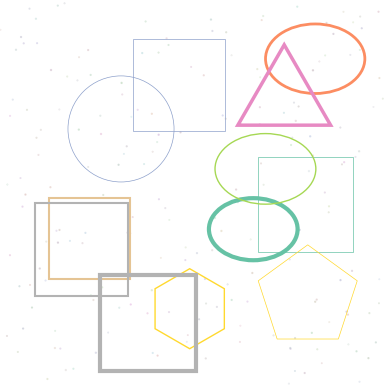[{"shape": "oval", "thickness": 3, "radius": 0.58, "center": [0.658, 0.405]}, {"shape": "square", "thickness": 0.5, "radius": 0.62, "center": [0.794, 0.469]}, {"shape": "oval", "thickness": 2, "radius": 0.65, "center": [0.819, 0.847]}, {"shape": "circle", "thickness": 0.5, "radius": 0.69, "center": [0.314, 0.665]}, {"shape": "square", "thickness": 0.5, "radius": 0.6, "center": [0.465, 0.78]}, {"shape": "triangle", "thickness": 2.5, "radius": 0.7, "center": [0.738, 0.744]}, {"shape": "oval", "thickness": 1, "radius": 0.65, "center": [0.689, 0.561]}, {"shape": "pentagon", "thickness": 0.5, "radius": 0.68, "center": [0.799, 0.229]}, {"shape": "hexagon", "thickness": 1, "radius": 0.52, "center": [0.493, 0.198]}, {"shape": "square", "thickness": 1.5, "radius": 0.53, "center": [0.233, 0.38]}, {"shape": "square", "thickness": 1.5, "radius": 0.6, "center": [0.212, 0.351]}, {"shape": "square", "thickness": 3, "radius": 0.62, "center": [0.385, 0.162]}]